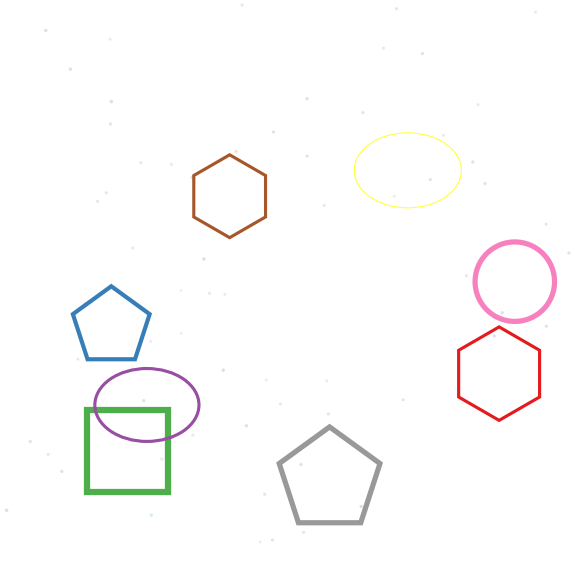[{"shape": "hexagon", "thickness": 1.5, "radius": 0.4, "center": [0.864, 0.352]}, {"shape": "pentagon", "thickness": 2, "radius": 0.35, "center": [0.193, 0.434]}, {"shape": "square", "thickness": 3, "radius": 0.35, "center": [0.22, 0.218]}, {"shape": "oval", "thickness": 1.5, "radius": 0.45, "center": [0.254, 0.298]}, {"shape": "oval", "thickness": 0.5, "radius": 0.46, "center": [0.706, 0.704]}, {"shape": "hexagon", "thickness": 1.5, "radius": 0.36, "center": [0.398, 0.659]}, {"shape": "circle", "thickness": 2.5, "radius": 0.34, "center": [0.891, 0.511]}, {"shape": "pentagon", "thickness": 2.5, "radius": 0.46, "center": [0.571, 0.168]}]